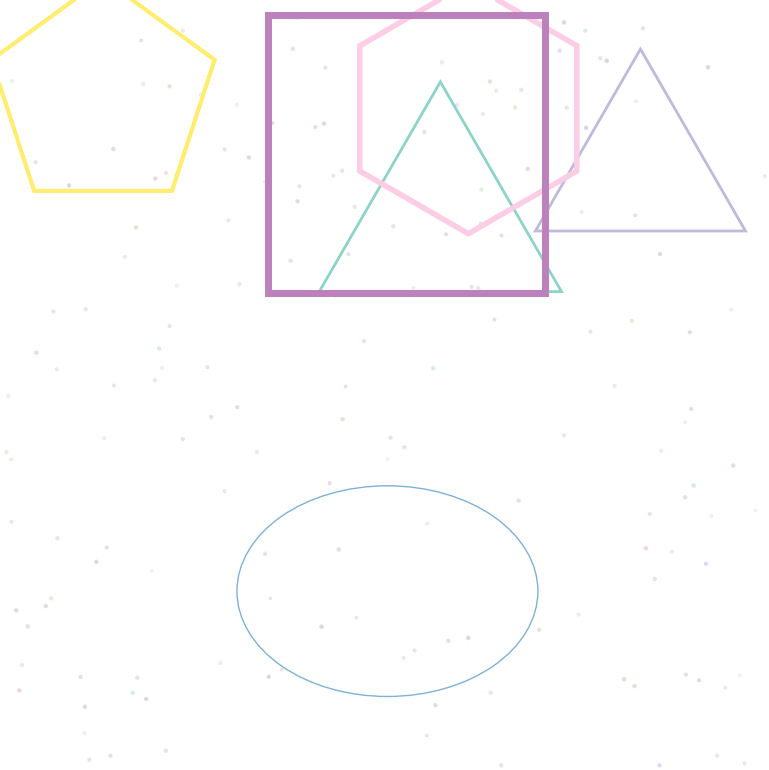[{"shape": "triangle", "thickness": 1, "radius": 0.91, "center": [0.572, 0.712]}, {"shape": "triangle", "thickness": 1, "radius": 0.79, "center": [0.832, 0.779]}, {"shape": "oval", "thickness": 0.5, "radius": 0.98, "center": [0.503, 0.232]}, {"shape": "hexagon", "thickness": 2, "radius": 0.81, "center": [0.608, 0.859]}, {"shape": "square", "thickness": 2.5, "radius": 0.9, "center": [0.528, 0.8]}, {"shape": "pentagon", "thickness": 1.5, "radius": 0.76, "center": [0.134, 0.875]}]